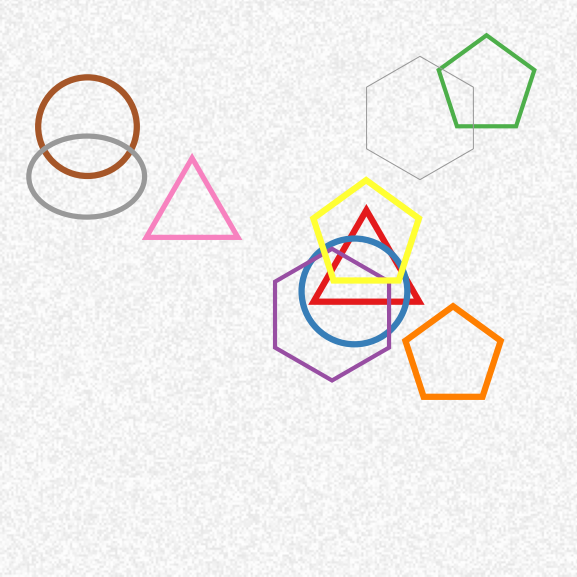[{"shape": "triangle", "thickness": 3, "radius": 0.53, "center": [0.634, 0.53]}, {"shape": "circle", "thickness": 3, "radius": 0.46, "center": [0.614, 0.495]}, {"shape": "pentagon", "thickness": 2, "radius": 0.44, "center": [0.842, 0.851]}, {"shape": "hexagon", "thickness": 2, "radius": 0.57, "center": [0.575, 0.454]}, {"shape": "pentagon", "thickness": 3, "radius": 0.43, "center": [0.785, 0.382]}, {"shape": "pentagon", "thickness": 3, "radius": 0.48, "center": [0.634, 0.591]}, {"shape": "circle", "thickness": 3, "radius": 0.43, "center": [0.152, 0.78]}, {"shape": "triangle", "thickness": 2.5, "radius": 0.46, "center": [0.333, 0.634]}, {"shape": "hexagon", "thickness": 0.5, "radius": 0.53, "center": [0.727, 0.795]}, {"shape": "oval", "thickness": 2.5, "radius": 0.5, "center": [0.15, 0.693]}]